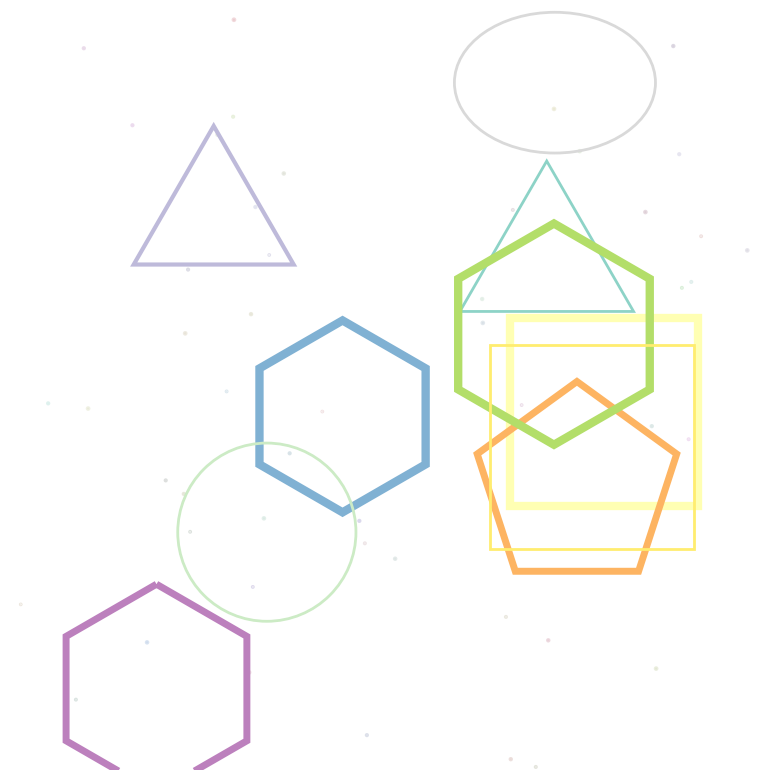[{"shape": "triangle", "thickness": 1, "radius": 0.65, "center": [0.71, 0.661]}, {"shape": "square", "thickness": 3, "radius": 0.61, "center": [0.784, 0.465]}, {"shape": "triangle", "thickness": 1.5, "radius": 0.6, "center": [0.278, 0.716]}, {"shape": "hexagon", "thickness": 3, "radius": 0.62, "center": [0.445, 0.459]}, {"shape": "pentagon", "thickness": 2.5, "radius": 0.68, "center": [0.749, 0.368]}, {"shape": "hexagon", "thickness": 3, "radius": 0.72, "center": [0.719, 0.566]}, {"shape": "oval", "thickness": 1, "radius": 0.65, "center": [0.721, 0.893]}, {"shape": "hexagon", "thickness": 2.5, "radius": 0.68, "center": [0.203, 0.106]}, {"shape": "circle", "thickness": 1, "radius": 0.58, "center": [0.347, 0.309]}, {"shape": "square", "thickness": 1, "radius": 0.66, "center": [0.769, 0.42]}]